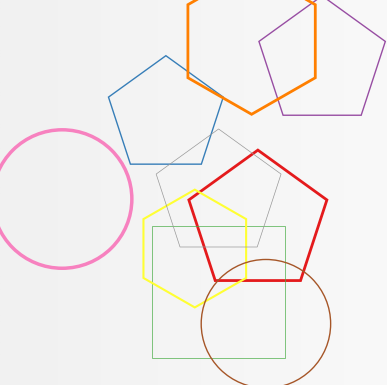[{"shape": "pentagon", "thickness": 2, "radius": 0.94, "center": [0.665, 0.423]}, {"shape": "pentagon", "thickness": 1, "radius": 0.78, "center": [0.428, 0.7]}, {"shape": "square", "thickness": 0.5, "radius": 0.86, "center": [0.563, 0.242]}, {"shape": "pentagon", "thickness": 1, "radius": 0.86, "center": [0.831, 0.839]}, {"shape": "hexagon", "thickness": 2, "radius": 0.95, "center": [0.649, 0.893]}, {"shape": "hexagon", "thickness": 1.5, "radius": 0.76, "center": [0.503, 0.354]}, {"shape": "circle", "thickness": 1, "radius": 0.84, "center": [0.686, 0.159]}, {"shape": "circle", "thickness": 2.5, "radius": 0.9, "center": [0.16, 0.483]}, {"shape": "pentagon", "thickness": 0.5, "radius": 0.85, "center": [0.564, 0.496]}]